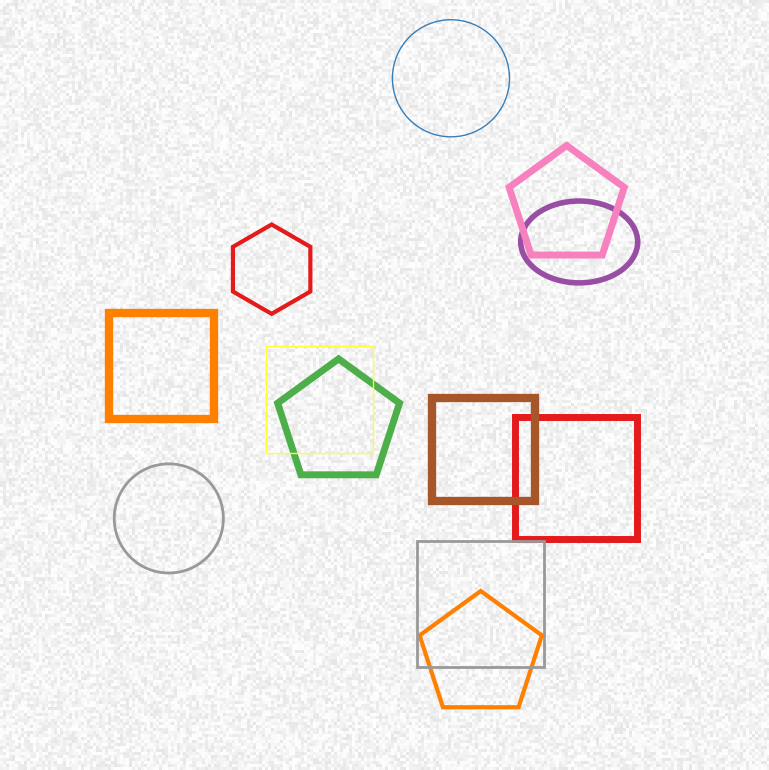[{"shape": "hexagon", "thickness": 1.5, "radius": 0.29, "center": [0.353, 0.65]}, {"shape": "square", "thickness": 2.5, "radius": 0.4, "center": [0.748, 0.379]}, {"shape": "circle", "thickness": 0.5, "radius": 0.38, "center": [0.586, 0.898]}, {"shape": "pentagon", "thickness": 2.5, "radius": 0.42, "center": [0.44, 0.451]}, {"shape": "oval", "thickness": 2, "radius": 0.38, "center": [0.752, 0.686]}, {"shape": "square", "thickness": 3, "radius": 0.34, "center": [0.21, 0.525]}, {"shape": "pentagon", "thickness": 1.5, "radius": 0.42, "center": [0.624, 0.149]}, {"shape": "square", "thickness": 0.5, "radius": 0.35, "center": [0.415, 0.481]}, {"shape": "square", "thickness": 3, "radius": 0.33, "center": [0.628, 0.416]}, {"shape": "pentagon", "thickness": 2.5, "radius": 0.39, "center": [0.736, 0.732]}, {"shape": "square", "thickness": 1, "radius": 0.41, "center": [0.624, 0.216]}, {"shape": "circle", "thickness": 1, "radius": 0.35, "center": [0.219, 0.327]}]